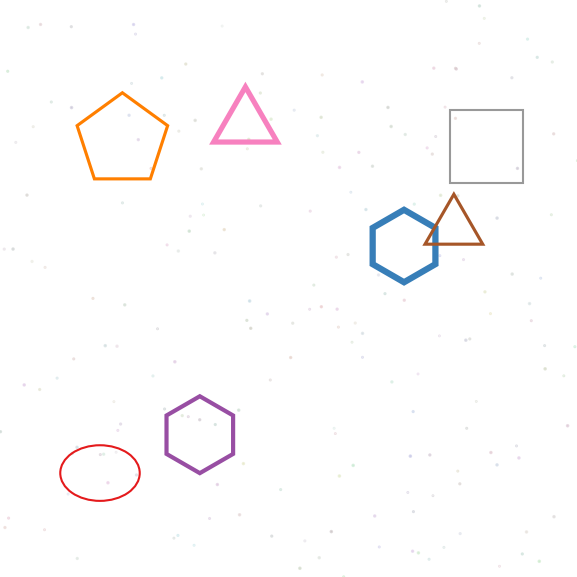[{"shape": "oval", "thickness": 1, "radius": 0.34, "center": [0.173, 0.18]}, {"shape": "hexagon", "thickness": 3, "radius": 0.31, "center": [0.7, 0.573]}, {"shape": "hexagon", "thickness": 2, "radius": 0.33, "center": [0.346, 0.246]}, {"shape": "pentagon", "thickness": 1.5, "radius": 0.41, "center": [0.212, 0.756]}, {"shape": "triangle", "thickness": 1.5, "radius": 0.29, "center": [0.786, 0.605]}, {"shape": "triangle", "thickness": 2.5, "radius": 0.32, "center": [0.425, 0.785]}, {"shape": "square", "thickness": 1, "radius": 0.32, "center": [0.842, 0.746]}]